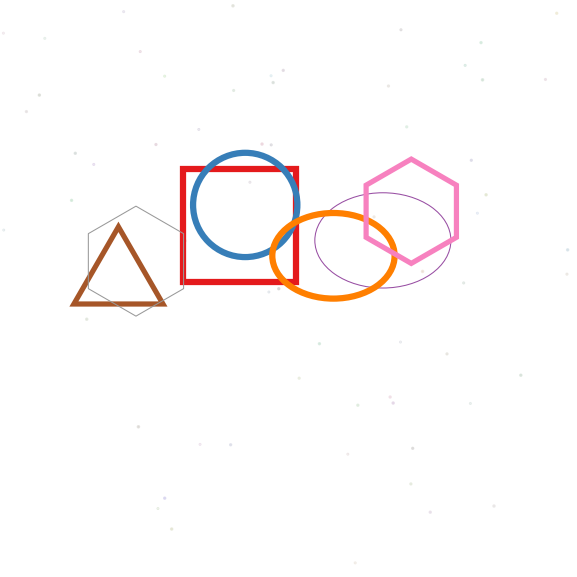[{"shape": "square", "thickness": 3, "radius": 0.49, "center": [0.414, 0.609]}, {"shape": "circle", "thickness": 3, "radius": 0.45, "center": [0.425, 0.644]}, {"shape": "oval", "thickness": 0.5, "radius": 0.59, "center": [0.663, 0.583]}, {"shape": "oval", "thickness": 3, "radius": 0.53, "center": [0.577, 0.556]}, {"shape": "triangle", "thickness": 2.5, "radius": 0.45, "center": [0.205, 0.517]}, {"shape": "hexagon", "thickness": 2.5, "radius": 0.45, "center": [0.712, 0.633]}, {"shape": "hexagon", "thickness": 0.5, "radius": 0.48, "center": [0.235, 0.547]}]